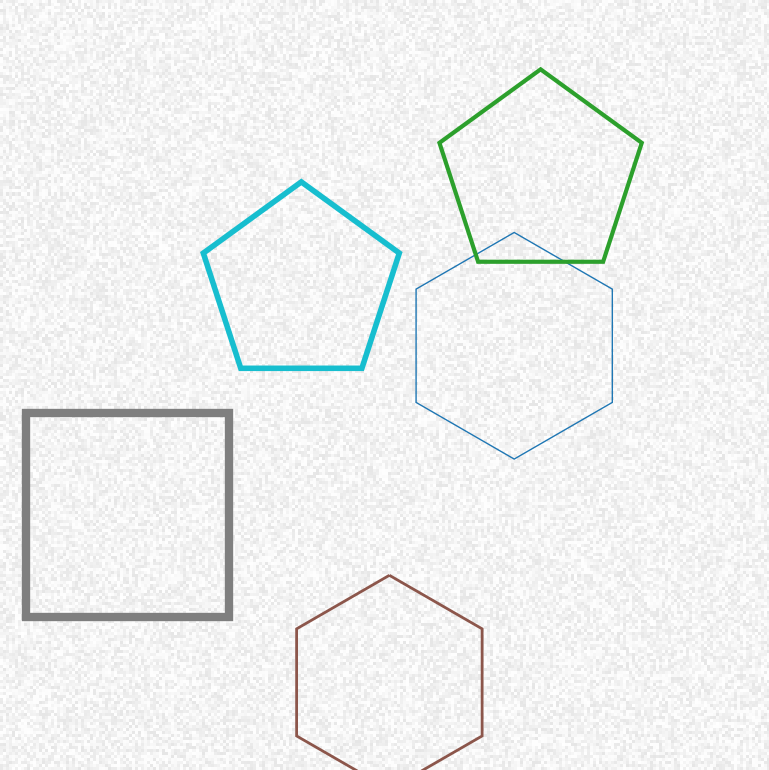[{"shape": "hexagon", "thickness": 0.5, "radius": 0.74, "center": [0.668, 0.551]}, {"shape": "pentagon", "thickness": 1.5, "radius": 0.69, "center": [0.702, 0.772]}, {"shape": "hexagon", "thickness": 1, "radius": 0.7, "center": [0.506, 0.114]}, {"shape": "square", "thickness": 3, "radius": 0.66, "center": [0.166, 0.331]}, {"shape": "pentagon", "thickness": 2, "radius": 0.67, "center": [0.391, 0.63]}]